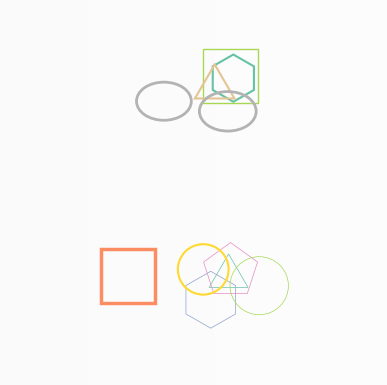[{"shape": "triangle", "thickness": 0.5, "radius": 0.29, "center": [0.59, 0.282]}, {"shape": "hexagon", "thickness": 1.5, "radius": 0.31, "center": [0.602, 0.797]}, {"shape": "square", "thickness": 2.5, "radius": 0.35, "center": [0.33, 0.284]}, {"shape": "hexagon", "thickness": 0.5, "radius": 0.37, "center": [0.544, 0.221]}, {"shape": "pentagon", "thickness": 0.5, "radius": 0.37, "center": [0.595, 0.297]}, {"shape": "circle", "thickness": 0.5, "radius": 0.38, "center": [0.669, 0.258]}, {"shape": "square", "thickness": 1, "radius": 0.35, "center": [0.595, 0.803]}, {"shape": "circle", "thickness": 1.5, "radius": 0.33, "center": [0.524, 0.3]}, {"shape": "triangle", "thickness": 1.5, "radius": 0.29, "center": [0.554, 0.774]}, {"shape": "oval", "thickness": 2, "radius": 0.37, "center": [0.588, 0.711]}, {"shape": "oval", "thickness": 2, "radius": 0.35, "center": [0.423, 0.737]}]